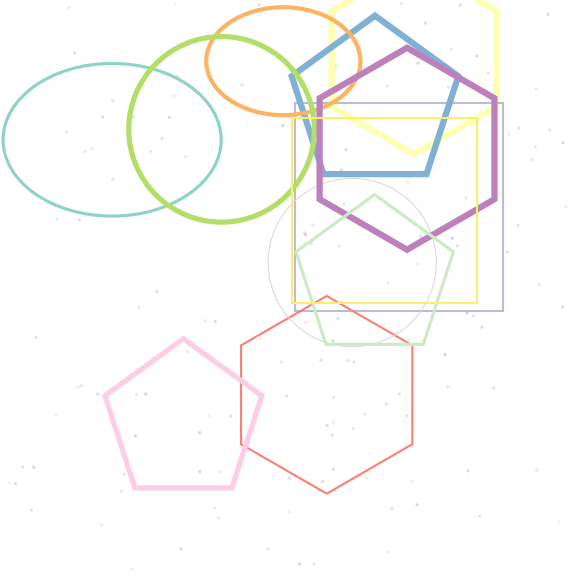[{"shape": "oval", "thickness": 1.5, "radius": 0.94, "center": [0.194, 0.757]}, {"shape": "hexagon", "thickness": 3, "radius": 0.83, "center": [0.717, 0.897]}, {"shape": "square", "thickness": 1, "radius": 0.9, "center": [0.692, 0.64]}, {"shape": "hexagon", "thickness": 1, "radius": 0.86, "center": [0.566, 0.316]}, {"shape": "pentagon", "thickness": 3, "radius": 0.76, "center": [0.649, 0.82]}, {"shape": "oval", "thickness": 2, "radius": 0.67, "center": [0.491, 0.893]}, {"shape": "circle", "thickness": 2.5, "radius": 0.8, "center": [0.384, 0.775]}, {"shape": "pentagon", "thickness": 2.5, "radius": 0.71, "center": [0.318, 0.27]}, {"shape": "circle", "thickness": 0.5, "radius": 0.73, "center": [0.61, 0.545]}, {"shape": "hexagon", "thickness": 3, "radius": 0.87, "center": [0.705, 0.742]}, {"shape": "pentagon", "thickness": 1.5, "radius": 0.72, "center": [0.649, 0.519]}, {"shape": "square", "thickness": 1, "radius": 0.8, "center": [0.666, 0.635]}]